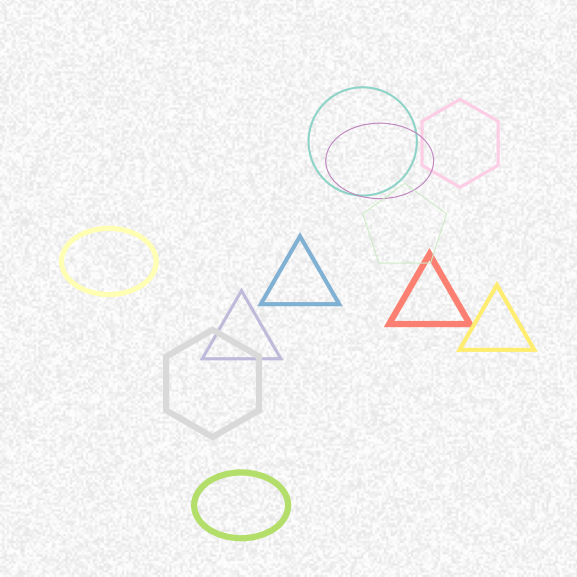[{"shape": "circle", "thickness": 1, "radius": 0.47, "center": [0.628, 0.754]}, {"shape": "oval", "thickness": 2.5, "radius": 0.41, "center": [0.188, 0.546]}, {"shape": "triangle", "thickness": 1.5, "radius": 0.39, "center": [0.418, 0.417]}, {"shape": "triangle", "thickness": 3, "radius": 0.4, "center": [0.744, 0.478]}, {"shape": "triangle", "thickness": 2, "radius": 0.39, "center": [0.519, 0.512]}, {"shape": "oval", "thickness": 3, "radius": 0.41, "center": [0.418, 0.124]}, {"shape": "hexagon", "thickness": 1.5, "radius": 0.38, "center": [0.797, 0.751]}, {"shape": "hexagon", "thickness": 3, "radius": 0.46, "center": [0.368, 0.335]}, {"shape": "oval", "thickness": 0.5, "radius": 0.47, "center": [0.657, 0.721]}, {"shape": "pentagon", "thickness": 0.5, "radius": 0.38, "center": [0.701, 0.605]}, {"shape": "triangle", "thickness": 2, "radius": 0.37, "center": [0.86, 0.431]}]